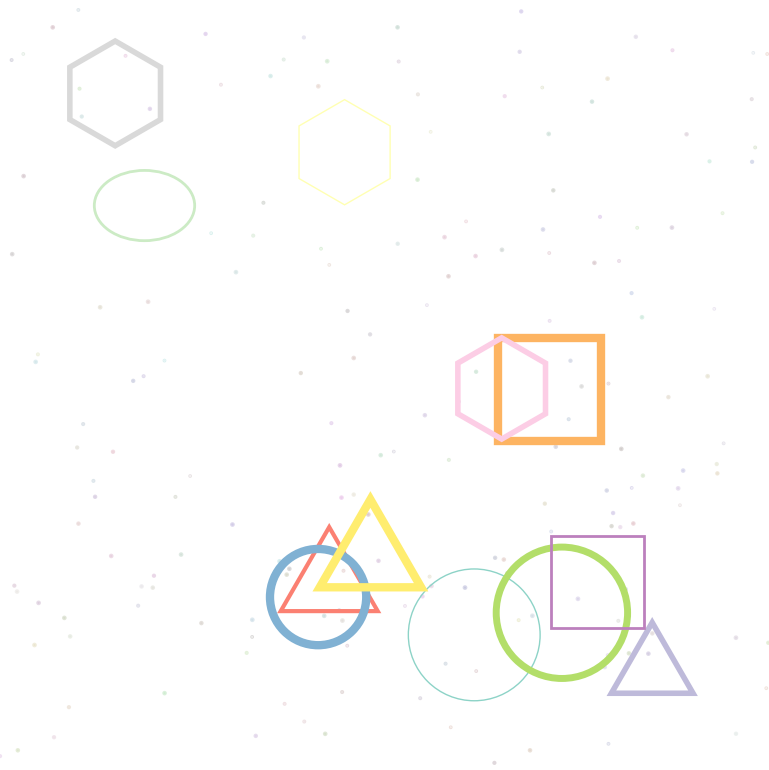[{"shape": "circle", "thickness": 0.5, "radius": 0.43, "center": [0.616, 0.176]}, {"shape": "hexagon", "thickness": 0.5, "radius": 0.34, "center": [0.448, 0.802]}, {"shape": "triangle", "thickness": 2, "radius": 0.31, "center": [0.847, 0.13]}, {"shape": "triangle", "thickness": 1.5, "radius": 0.36, "center": [0.428, 0.243]}, {"shape": "circle", "thickness": 3, "radius": 0.31, "center": [0.413, 0.225]}, {"shape": "square", "thickness": 3, "radius": 0.33, "center": [0.714, 0.495]}, {"shape": "circle", "thickness": 2.5, "radius": 0.43, "center": [0.73, 0.204]}, {"shape": "hexagon", "thickness": 2, "radius": 0.33, "center": [0.652, 0.496]}, {"shape": "hexagon", "thickness": 2, "radius": 0.34, "center": [0.15, 0.879]}, {"shape": "square", "thickness": 1, "radius": 0.3, "center": [0.776, 0.244]}, {"shape": "oval", "thickness": 1, "radius": 0.33, "center": [0.188, 0.733]}, {"shape": "triangle", "thickness": 3, "radius": 0.38, "center": [0.481, 0.275]}]